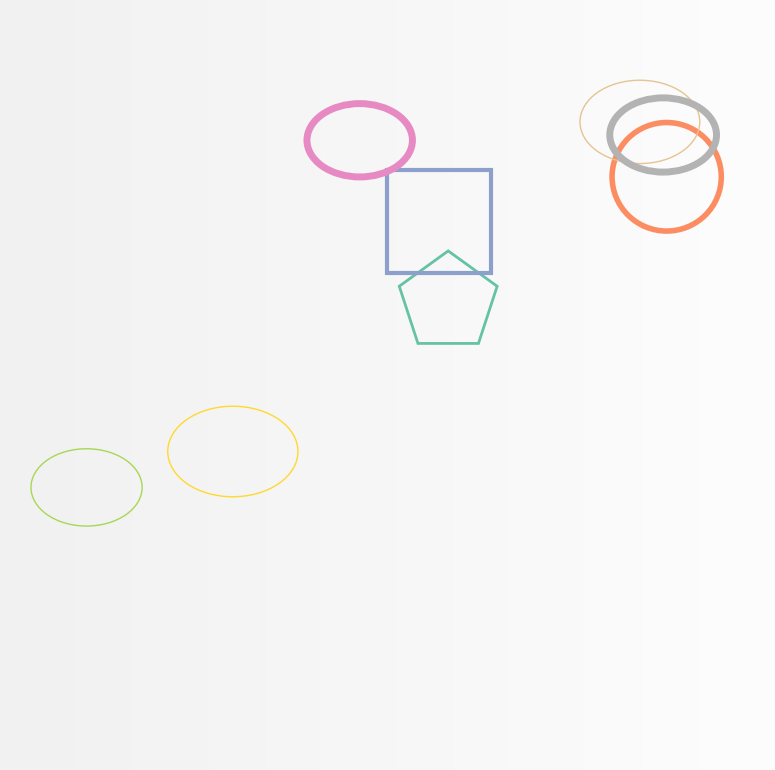[{"shape": "pentagon", "thickness": 1, "radius": 0.33, "center": [0.578, 0.608]}, {"shape": "circle", "thickness": 2, "radius": 0.35, "center": [0.86, 0.77]}, {"shape": "square", "thickness": 1.5, "radius": 0.33, "center": [0.567, 0.713]}, {"shape": "oval", "thickness": 2.5, "radius": 0.34, "center": [0.464, 0.818]}, {"shape": "oval", "thickness": 0.5, "radius": 0.36, "center": [0.112, 0.367]}, {"shape": "oval", "thickness": 0.5, "radius": 0.42, "center": [0.3, 0.414]}, {"shape": "oval", "thickness": 0.5, "radius": 0.39, "center": [0.826, 0.842]}, {"shape": "oval", "thickness": 2.5, "radius": 0.34, "center": [0.856, 0.825]}]